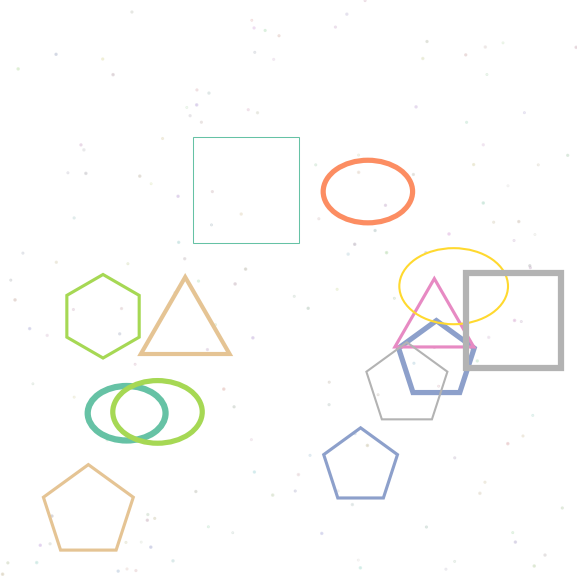[{"shape": "oval", "thickness": 3, "radius": 0.34, "center": [0.219, 0.284]}, {"shape": "square", "thickness": 0.5, "radius": 0.46, "center": [0.426, 0.67]}, {"shape": "oval", "thickness": 2.5, "radius": 0.39, "center": [0.637, 0.667]}, {"shape": "pentagon", "thickness": 2.5, "radius": 0.34, "center": [0.756, 0.375]}, {"shape": "pentagon", "thickness": 1.5, "radius": 0.34, "center": [0.624, 0.191]}, {"shape": "triangle", "thickness": 1.5, "radius": 0.39, "center": [0.752, 0.438]}, {"shape": "hexagon", "thickness": 1.5, "radius": 0.36, "center": [0.178, 0.451]}, {"shape": "oval", "thickness": 2.5, "radius": 0.39, "center": [0.273, 0.286]}, {"shape": "oval", "thickness": 1, "radius": 0.47, "center": [0.786, 0.504]}, {"shape": "triangle", "thickness": 2, "radius": 0.44, "center": [0.321, 0.431]}, {"shape": "pentagon", "thickness": 1.5, "radius": 0.41, "center": [0.153, 0.113]}, {"shape": "square", "thickness": 3, "radius": 0.41, "center": [0.889, 0.445]}, {"shape": "pentagon", "thickness": 1, "radius": 0.37, "center": [0.705, 0.333]}]